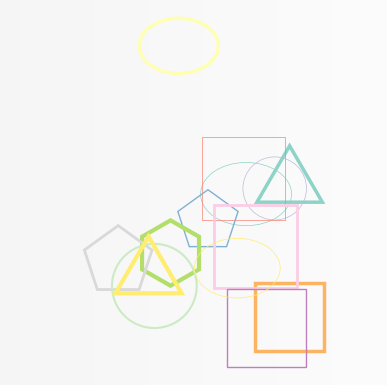[{"shape": "triangle", "thickness": 2.5, "radius": 0.49, "center": [0.747, 0.524]}, {"shape": "oval", "thickness": 0.5, "radius": 0.59, "center": [0.635, 0.496]}, {"shape": "oval", "thickness": 2.5, "radius": 0.51, "center": [0.461, 0.881]}, {"shape": "circle", "thickness": 0.5, "radius": 0.41, "center": [0.709, 0.511]}, {"shape": "square", "thickness": 0.5, "radius": 0.54, "center": [0.628, 0.537]}, {"shape": "pentagon", "thickness": 1, "radius": 0.41, "center": [0.537, 0.425]}, {"shape": "square", "thickness": 2.5, "radius": 0.44, "center": [0.747, 0.176]}, {"shape": "hexagon", "thickness": 3, "radius": 0.42, "center": [0.44, 0.343]}, {"shape": "square", "thickness": 2, "radius": 0.54, "center": [0.659, 0.359]}, {"shape": "pentagon", "thickness": 2, "radius": 0.46, "center": [0.305, 0.322]}, {"shape": "square", "thickness": 1, "radius": 0.51, "center": [0.688, 0.148]}, {"shape": "circle", "thickness": 1.5, "radius": 0.55, "center": [0.398, 0.257]}, {"shape": "triangle", "thickness": 3, "radius": 0.49, "center": [0.383, 0.287]}, {"shape": "oval", "thickness": 0.5, "radius": 0.55, "center": [0.612, 0.304]}]